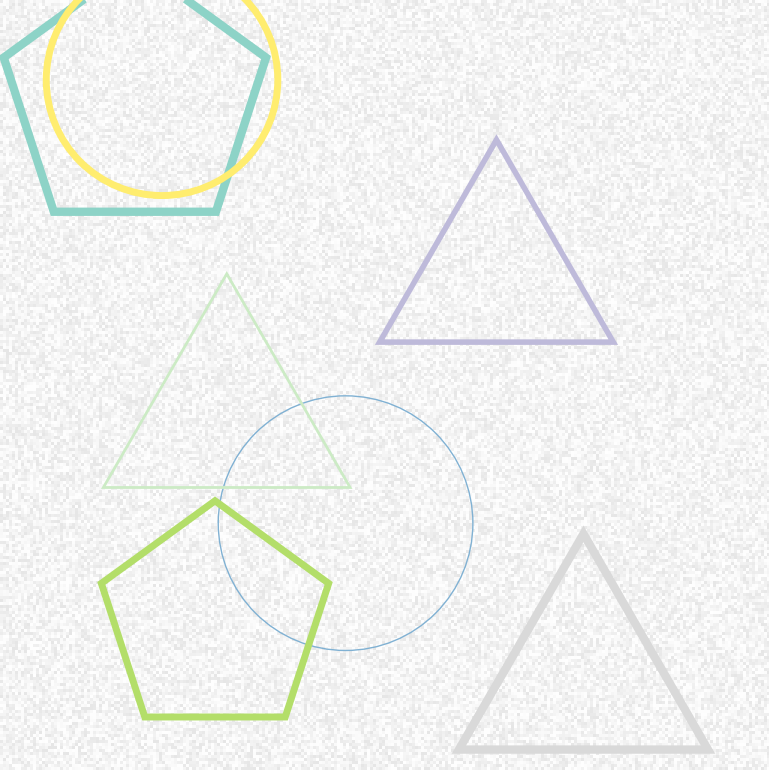[{"shape": "pentagon", "thickness": 3, "radius": 0.9, "center": [0.175, 0.87]}, {"shape": "triangle", "thickness": 2, "radius": 0.88, "center": [0.645, 0.643]}, {"shape": "circle", "thickness": 0.5, "radius": 0.83, "center": [0.449, 0.321]}, {"shape": "pentagon", "thickness": 2.5, "radius": 0.78, "center": [0.279, 0.194]}, {"shape": "triangle", "thickness": 3, "radius": 0.93, "center": [0.758, 0.12]}, {"shape": "triangle", "thickness": 1, "radius": 0.92, "center": [0.294, 0.459]}, {"shape": "circle", "thickness": 2.5, "radius": 0.75, "center": [0.21, 0.896]}]